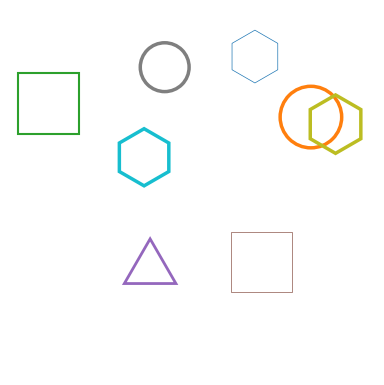[{"shape": "hexagon", "thickness": 0.5, "radius": 0.34, "center": [0.662, 0.853]}, {"shape": "circle", "thickness": 2.5, "radius": 0.4, "center": [0.808, 0.696]}, {"shape": "square", "thickness": 1.5, "radius": 0.4, "center": [0.127, 0.731]}, {"shape": "triangle", "thickness": 2, "radius": 0.39, "center": [0.39, 0.302]}, {"shape": "square", "thickness": 0.5, "radius": 0.39, "center": [0.679, 0.319]}, {"shape": "circle", "thickness": 2.5, "radius": 0.32, "center": [0.428, 0.825]}, {"shape": "hexagon", "thickness": 2.5, "radius": 0.38, "center": [0.872, 0.678]}, {"shape": "hexagon", "thickness": 2.5, "radius": 0.37, "center": [0.374, 0.592]}]